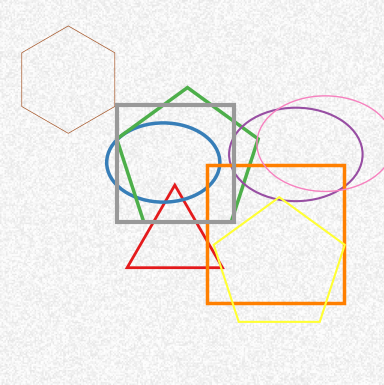[{"shape": "triangle", "thickness": 2, "radius": 0.72, "center": [0.454, 0.376]}, {"shape": "oval", "thickness": 2.5, "radius": 0.73, "center": [0.424, 0.578]}, {"shape": "pentagon", "thickness": 2.5, "radius": 0.97, "center": [0.487, 0.579]}, {"shape": "oval", "thickness": 1.5, "radius": 0.87, "center": [0.768, 0.599]}, {"shape": "square", "thickness": 2.5, "radius": 0.89, "center": [0.716, 0.393]}, {"shape": "pentagon", "thickness": 1.5, "radius": 0.89, "center": [0.725, 0.309]}, {"shape": "hexagon", "thickness": 0.5, "radius": 0.7, "center": [0.177, 0.793]}, {"shape": "oval", "thickness": 1, "radius": 0.89, "center": [0.845, 0.627]}, {"shape": "square", "thickness": 3, "radius": 0.76, "center": [0.456, 0.575]}]